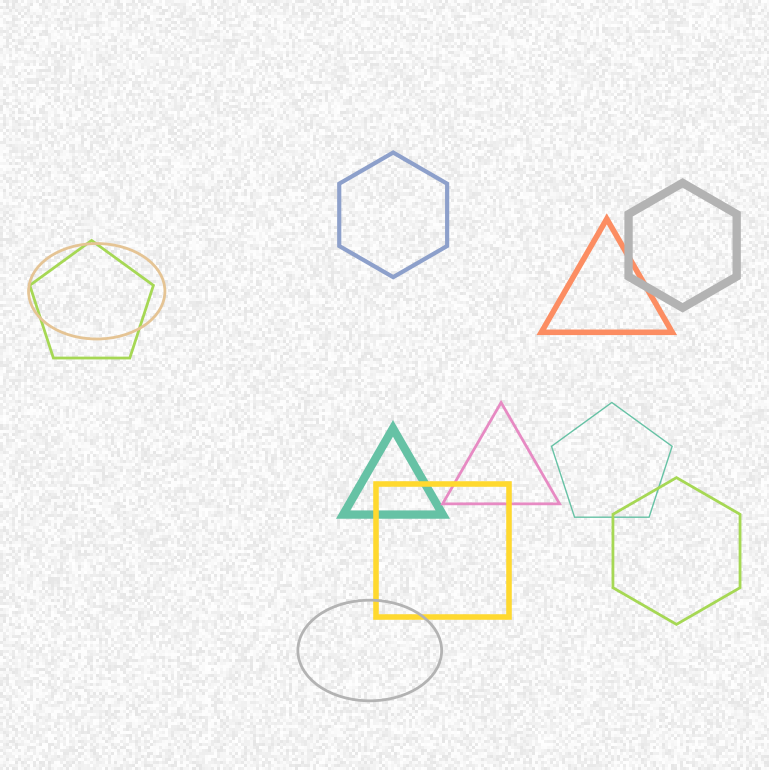[{"shape": "pentagon", "thickness": 0.5, "radius": 0.41, "center": [0.795, 0.395]}, {"shape": "triangle", "thickness": 3, "radius": 0.37, "center": [0.51, 0.369]}, {"shape": "triangle", "thickness": 2, "radius": 0.49, "center": [0.788, 0.618]}, {"shape": "hexagon", "thickness": 1.5, "radius": 0.4, "center": [0.511, 0.721]}, {"shape": "triangle", "thickness": 1, "radius": 0.44, "center": [0.651, 0.39]}, {"shape": "hexagon", "thickness": 1, "radius": 0.48, "center": [0.879, 0.284]}, {"shape": "pentagon", "thickness": 1, "radius": 0.42, "center": [0.119, 0.603]}, {"shape": "square", "thickness": 2, "radius": 0.43, "center": [0.575, 0.285]}, {"shape": "oval", "thickness": 1, "radius": 0.44, "center": [0.126, 0.622]}, {"shape": "oval", "thickness": 1, "radius": 0.47, "center": [0.48, 0.155]}, {"shape": "hexagon", "thickness": 3, "radius": 0.41, "center": [0.887, 0.681]}]